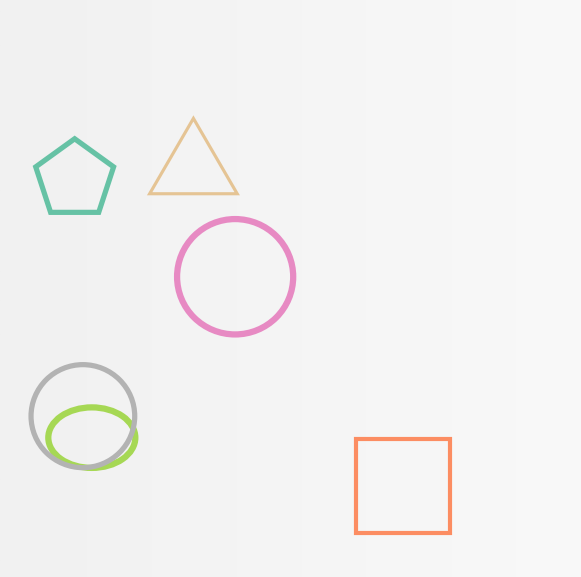[{"shape": "pentagon", "thickness": 2.5, "radius": 0.35, "center": [0.128, 0.688]}, {"shape": "square", "thickness": 2, "radius": 0.4, "center": [0.693, 0.157]}, {"shape": "circle", "thickness": 3, "radius": 0.5, "center": [0.405, 0.52]}, {"shape": "oval", "thickness": 3, "radius": 0.37, "center": [0.158, 0.241]}, {"shape": "triangle", "thickness": 1.5, "radius": 0.43, "center": [0.333, 0.707]}, {"shape": "circle", "thickness": 2.5, "radius": 0.45, "center": [0.143, 0.279]}]